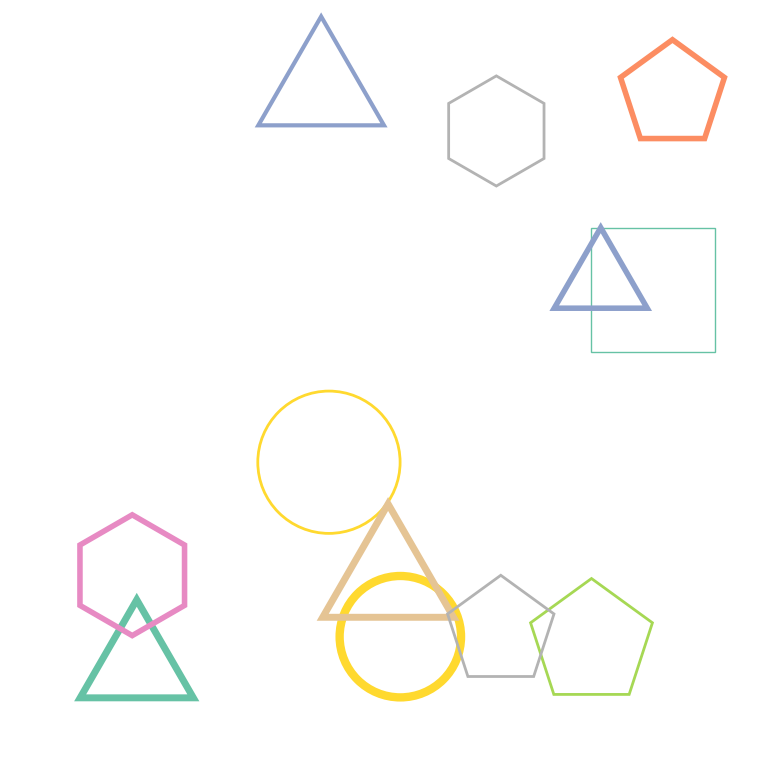[{"shape": "triangle", "thickness": 2.5, "radius": 0.42, "center": [0.178, 0.136]}, {"shape": "square", "thickness": 0.5, "radius": 0.4, "center": [0.848, 0.623]}, {"shape": "pentagon", "thickness": 2, "radius": 0.35, "center": [0.873, 0.877]}, {"shape": "triangle", "thickness": 1.5, "radius": 0.47, "center": [0.417, 0.884]}, {"shape": "triangle", "thickness": 2, "radius": 0.35, "center": [0.78, 0.635]}, {"shape": "hexagon", "thickness": 2, "radius": 0.39, "center": [0.172, 0.253]}, {"shape": "pentagon", "thickness": 1, "radius": 0.42, "center": [0.768, 0.165]}, {"shape": "circle", "thickness": 3, "radius": 0.39, "center": [0.52, 0.173]}, {"shape": "circle", "thickness": 1, "radius": 0.46, "center": [0.427, 0.4]}, {"shape": "triangle", "thickness": 2.5, "radius": 0.49, "center": [0.504, 0.247]}, {"shape": "pentagon", "thickness": 1, "radius": 0.36, "center": [0.65, 0.18]}, {"shape": "hexagon", "thickness": 1, "radius": 0.36, "center": [0.645, 0.83]}]